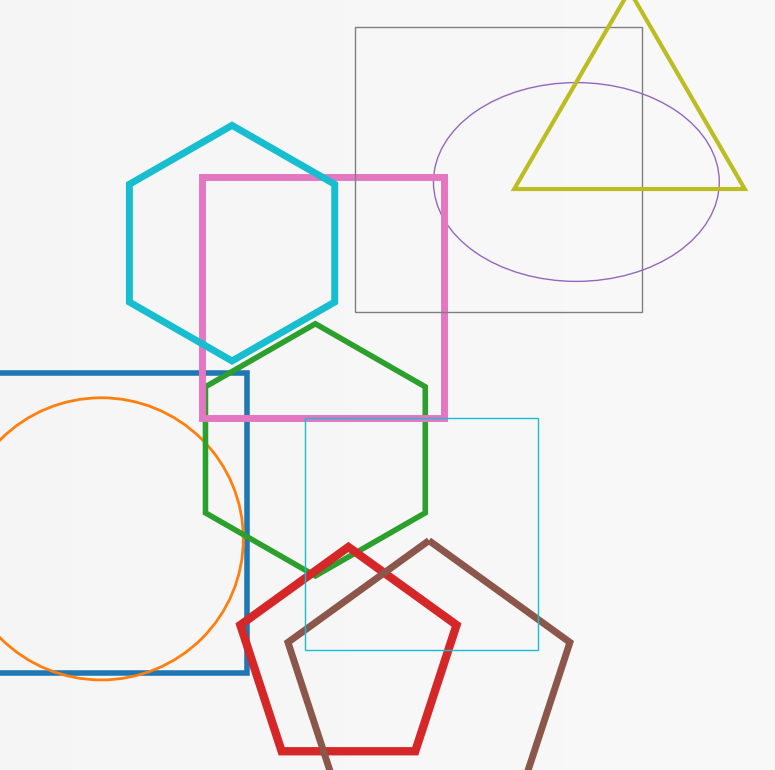[{"shape": "square", "thickness": 2, "radius": 0.97, "center": [0.125, 0.32]}, {"shape": "circle", "thickness": 1, "radius": 0.92, "center": [0.131, 0.3]}, {"shape": "hexagon", "thickness": 2, "radius": 0.82, "center": [0.407, 0.416]}, {"shape": "pentagon", "thickness": 3, "radius": 0.73, "center": [0.45, 0.143]}, {"shape": "oval", "thickness": 0.5, "radius": 0.92, "center": [0.744, 0.764]}, {"shape": "pentagon", "thickness": 2.5, "radius": 0.96, "center": [0.553, 0.107]}, {"shape": "square", "thickness": 2.5, "radius": 0.78, "center": [0.416, 0.614]}, {"shape": "square", "thickness": 0.5, "radius": 0.92, "center": [0.643, 0.78]}, {"shape": "triangle", "thickness": 1.5, "radius": 0.86, "center": [0.812, 0.84]}, {"shape": "square", "thickness": 0.5, "radius": 0.75, "center": [0.544, 0.307]}, {"shape": "hexagon", "thickness": 2.5, "radius": 0.76, "center": [0.299, 0.684]}]